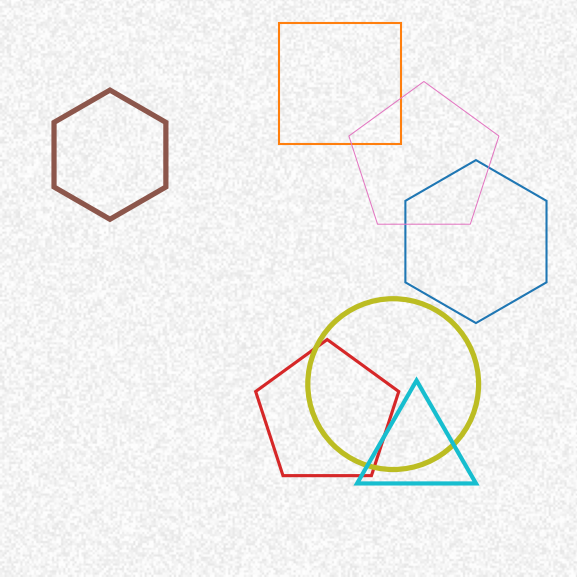[{"shape": "hexagon", "thickness": 1, "radius": 0.71, "center": [0.824, 0.581]}, {"shape": "square", "thickness": 1, "radius": 0.53, "center": [0.589, 0.855]}, {"shape": "pentagon", "thickness": 1.5, "radius": 0.65, "center": [0.567, 0.281]}, {"shape": "hexagon", "thickness": 2.5, "radius": 0.56, "center": [0.19, 0.731]}, {"shape": "pentagon", "thickness": 0.5, "radius": 0.68, "center": [0.734, 0.721]}, {"shape": "circle", "thickness": 2.5, "radius": 0.74, "center": [0.681, 0.334]}, {"shape": "triangle", "thickness": 2, "radius": 0.59, "center": [0.721, 0.221]}]